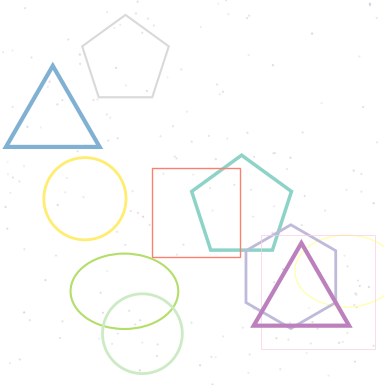[{"shape": "pentagon", "thickness": 2.5, "radius": 0.68, "center": [0.627, 0.461]}, {"shape": "oval", "thickness": 1, "radius": 0.67, "center": [0.899, 0.296]}, {"shape": "hexagon", "thickness": 2, "radius": 0.67, "center": [0.755, 0.281]}, {"shape": "square", "thickness": 1, "radius": 0.58, "center": [0.509, 0.448]}, {"shape": "triangle", "thickness": 3, "radius": 0.7, "center": [0.137, 0.689]}, {"shape": "oval", "thickness": 1.5, "radius": 0.7, "center": [0.323, 0.243]}, {"shape": "square", "thickness": 0.5, "radius": 0.74, "center": [0.826, 0.242]}, {"shape": "pentagon", "thickness": 1.5, "radius": 0.59, "center": [0.326, 0.843]}, {"shape": "triangle", "thickness": 3, "radius": 0.72, "center": [0.783, 0.226]}, {"shape": "circle", "thickness": 2, "radius": 0.52, "center": [0.37, 0.133]}, {"shape": "circle", "thickness": 2, "radius": 0.53, "center": [0.221, 0.484]}]